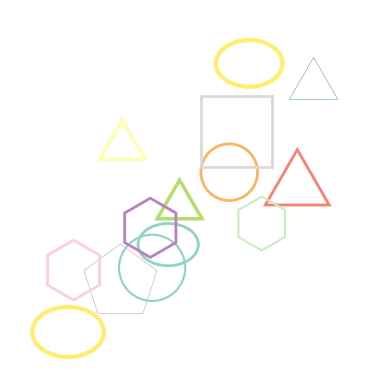[{"shape": "circle", "thickness": 1.5, "radius": 0.43, "center": [0.395, 0.304]}, {"shape": "oval", "thickness": 2, "radius": 0.39, "center": [0.437, 0.365]}, {"shape": "triangle", "thickness": 2.5, "radius": 0.34, "center": [0.318, 0.62]}, {"shape": "pentagon", "thickness": 0.5, "radius": 0.5, "center": [0.313, 0.267]}, {"shape": "triangle", "thickness": 2, "radius": 0.48, "center": [0.772, 0.515]}, {"shape": "triangle", "thickness": 0.5, "radius": 0.36, "center": [0.814, 0.778]}, {"shape": "circle", "thickness": 2, "radius": 0.37, "center": [0.595, 0.553]}, {"shape": "triangle", "thickness": 2.5, "radius": 0.34, "center": [0.466, 0.465]}, {"shape": "hexagon", "thickness": 2, "radius": 0.39, "center": [0.191, 0.299]}, {"shape": "square", "thickness": 2, "radius": 0.46, "center": [0.615, 0.659]}, {"shape": "hexagon", "thickness": 2, "radius": 0.38, "center": [0.39, 0.408]}, {"shape": "hexagon", "thickness": 1.5, "radius": 0.35, "center": [0.68, 0.419]}, {"shape": "oval", "thickness": 3, "radius": 0.46, "center": [0.177, 0.138]}, {"shape": "oval", "thickness": 3, "radius": 0.43, "center": [0.647, 0.835]}]